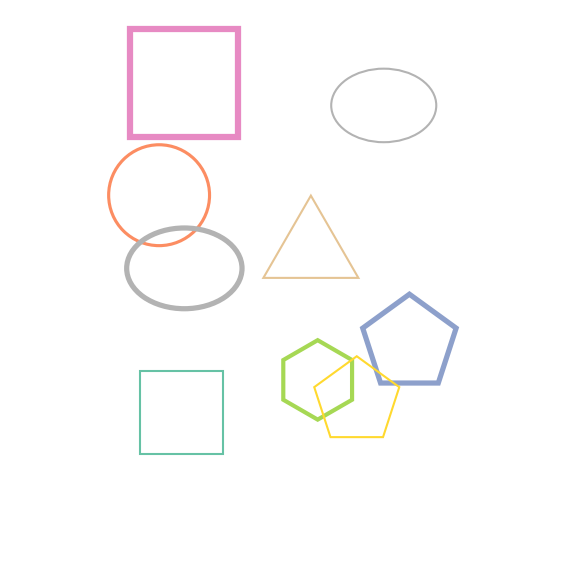[{"shape": "square", "thickness": 1, "radius": 0.36, "center": [0.314, 0.285]}, {"shape": "circle", "thickness": 1.5, "radius": 0.44, "center": [0.275, 0.661]}, {"shape": "pentagon", "thickness": 2.5, "radius": 0.43, "center": [0.709, 0.405]}, {"shape": "square", "thickness": 3, "radius": 0.47, "center": [0.318, 0.855]}, {"shape": "hexagon", "thickness": 2, "radius": 0.34, "center": [0.55, 0.341]}, {"shape": "pentagon", "thickness": 1, "radius": 0.39, "center": [0.618, 0.305]}, {"shape": "triangle", "thickness": 1, "radius": 0.47, "center": [0.538, 0.565]}, {"shape": "oval", "thickness": 1, "radius": 0.45, "center": [0.664, 0.817]}, {"shape": "oval", "thickness": 2.5, "radius": 0.5, "center": [0.319, 0.534]}]